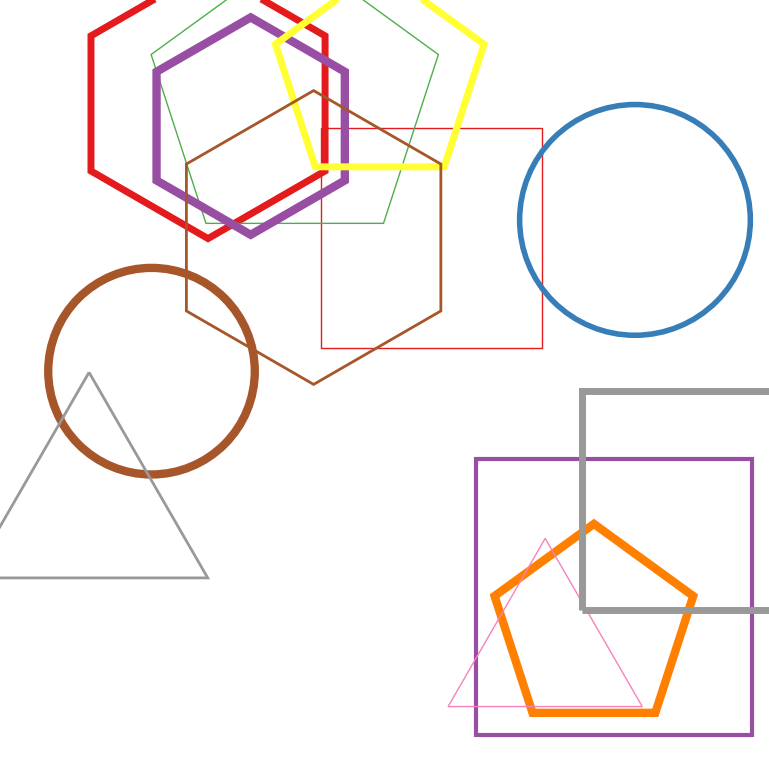[{"shape": "hexagon", "thickness": 2.5, "radius": 0.88, "center": [0.27, 0.866]}, {"shape": "square", "thickness": 0.5, "radius": 0.72, "center": [0.56, 0.691]}, {"shape": "circle", "thickness": 2, "radius": 0.75, "center": [0.825, 0.714]}, {"shape": "pentagon", "thickness": 0.5, "radius": 0.98, "center": [0.383, 0.869]}, {"shape": "hexagon", "thickness": 3, "radius": 0.71, "center": [0.326, 0.836]}, {"shape": "square", "thickness": 1.5, "radius": 0.9, "center": [0.798, 0.225]}, {"shape": "pentagon", "thickness": 3, "radius": 0.68, "center": [0.771, 0.184]}, {"shape": "pentagon", "thickness": 2.5, "radius": 0.71, "center": [0.493, 0.899]}, {"shape": "circle", "thickness": 3, "radius": 0.67, "center": [0.197, 0.518]}, {"shape": "hexagon", "thickness": 1, "radius": 0.95, "center": [0.407, 0.692]}, {"shape": "triangle", "thickness": 0.5, "radius": 0.73, "center": [0.708, 0.155]}, {"shape": "triangle", "thickness": 1, "radius": 0.89, "center": [0.116, 0.338]}, {"shape": "square", "thickness": 2.5, "radius": 0.71, "center": [0.897, 0.35]}]